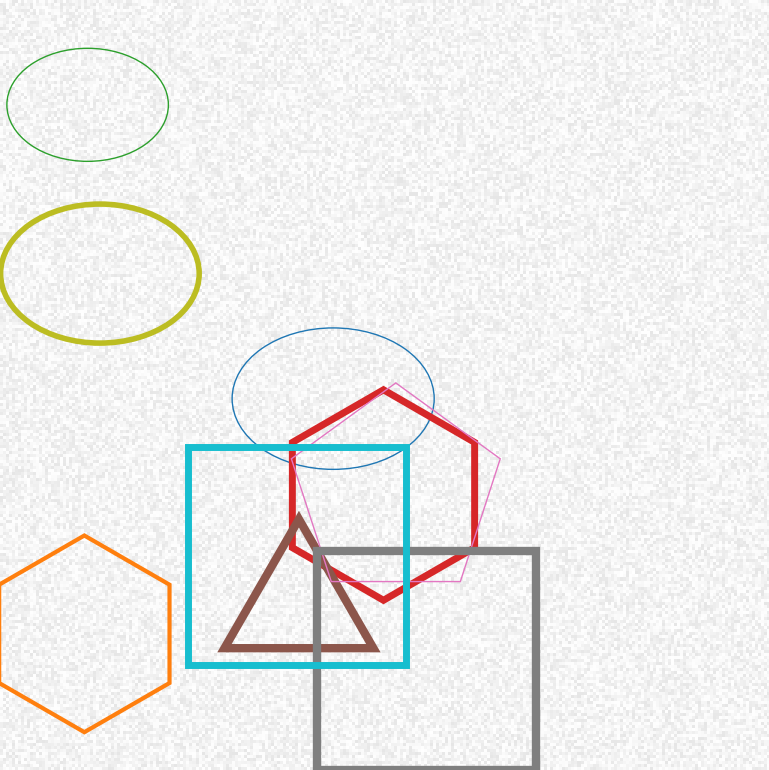[{"shape": "oval", "thickness": 0.5, "radius": 0.66, "center": [0.433, 0.482]}, {"shape": "hexagon", "thickness": 1.5, "radius": 0.64, "center": [0.11, 0.177]}, {"shape": "oval", "thickness": 0.5, "radius": 0.52, "center": [0.114, 0.864]}, {"shape": "hexagon", "thickness": 2.5, "radius": 0.68, "center": [0.498, 0.357]}, {"shape": "triangle", "thickness": 3, "radius": 0.56, "center": [0.388, 0.214]}, {"shape": "pentagon", "thickness": 0.5, "radius": 0.71, "center": [0.514, 0.36]}, {"shape": "square", "thickness": 3, "radius": 0.71, "center": [0.554, 0.142]}, {"shape": "oval", "thickness": 2, "radius": 0.64, "center": [0.13, 0.645]}, {"shape": "square", "thickness": 2.5, "radius": 0.71, "center": [0.386, 0.278]}]